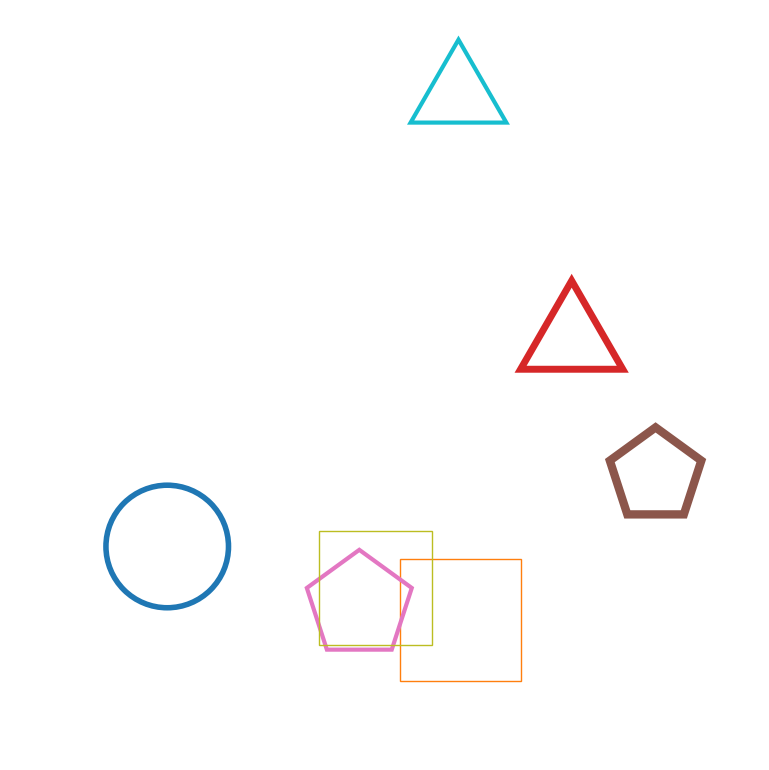[{"shape": "circle", "thickness": 2, "radius": 0.4, "center": [0.217, 0.29]}, {"shape": "square", "thickness": 0.5, "radius": 0.39, "center": [0.598, 0.195]}, {"shape": "triangle", "thickness": 2.5, "radius": 0.38, "center": [0.742, 0.559]}, {"shape": "pentagon", "thickness": 3, "radius": 0.31, "center": [0.851, 0.382]}, {"shape": "pentagon", "thickness": 1.5, "radius": 0.36, "center": [0.467, 0.214]}, {"shape": "square", "thickness": 0.5, "radius": 0.37, "center": [0.488, 0.237]}, {"shape": "triangle", "thickness": 1.5, "radius": 0.36, "center": [0.595, 0.877]}]